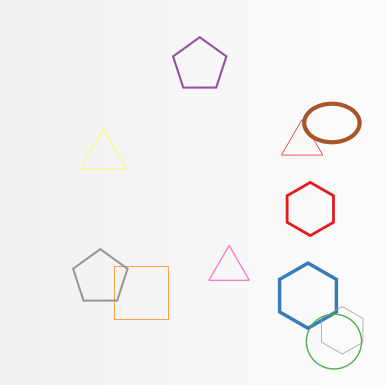[{"shape": "hexagon", "thickness": 2, "radius": 0.35, "center": [0.801, 0.457]}, {"shape": "triangle", "thickness": 0.5, "radius": 0.31, "center": [0.78, 0.628]}, {"shape": "hexagon", "thickness": 2.5, "radius": 0.42, "center": [0.795, 0.232]}, {"shape": "circle", "thickness": 1, "radius": 0.36, "center": [0.862, 0.113]}, {"shape": "pentagon", "thickness": 1.5, "radius": 0.36, "center": [0.515, 0.831]}, {"shape": "square", "thickness": 0.5, "radius": 0.35, "center": [0.364, 0.24]}, {"shape": "triangle", "thickness": 0.5, "radius": 0.35, "center": [0.267, 0.596]}, {"shape": "oval", "thickness": 3, "radius": 0.36, "center": [0.857, 0.681]}, {"shape": "triangle", "thickness": 1, "radius": 0.3, "center": [0.591, 0.302]}, {"shape": "pentagon", "thickness": 1.5, "radius": 0.37, "center": [0.259, 0.279]}, {"shape": "hexagon", "thickness": 0.5, "radius": 0.31, "center": [0.883, 0.142]}]